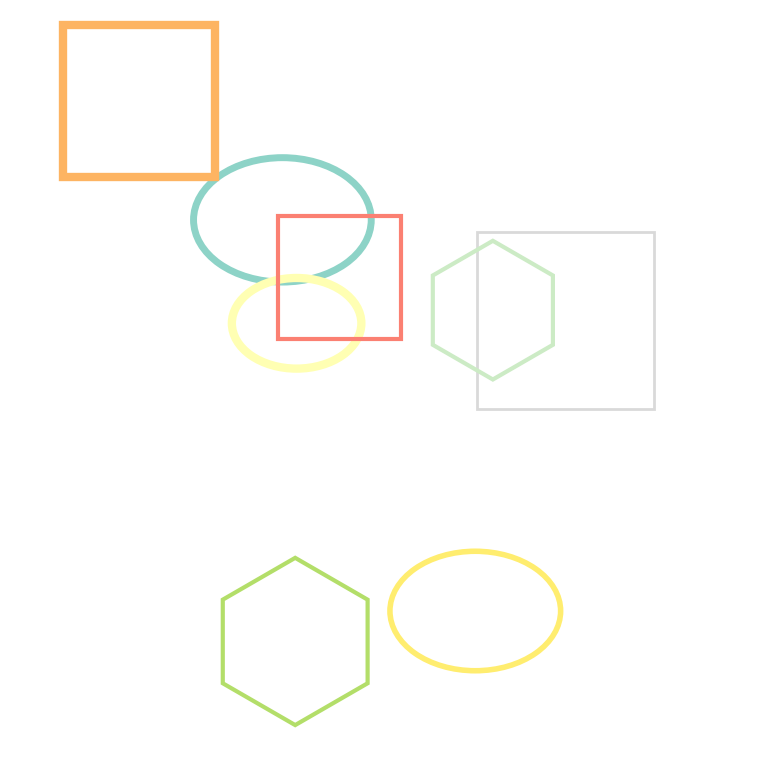[{"shape": "oval", "thickness": 2.5, "radius": 0.58, "center": [0.367, 0.714]}, {"shape": "oval", "thickness": 3, "radius": 0.42, "center": [0.385, 0.58]}, {"shape": "square", "thickness": 1.5, "radius": 0.4, "center": [0.441, 0.64]}, {"shape": "square", "thickness": 3, "radius": 0.49, "center": [0.18, 0.869]}, {"shape": "hexagon", "thickness": 1.5, "radius": 0.54, "center": [0.383, 0.167]}, {"shape": "square", "thickness": 1, "radius": 0.57, "center": [0.735, 0.584]}, {"shape": "hexagon", "thickness": 1.5, "radius": 0.45, "center": [0.64, 0.597]}, {"shape": "oval", "thickness": 2, "radius": 0.55, "center": [0.617, 0.206]}]